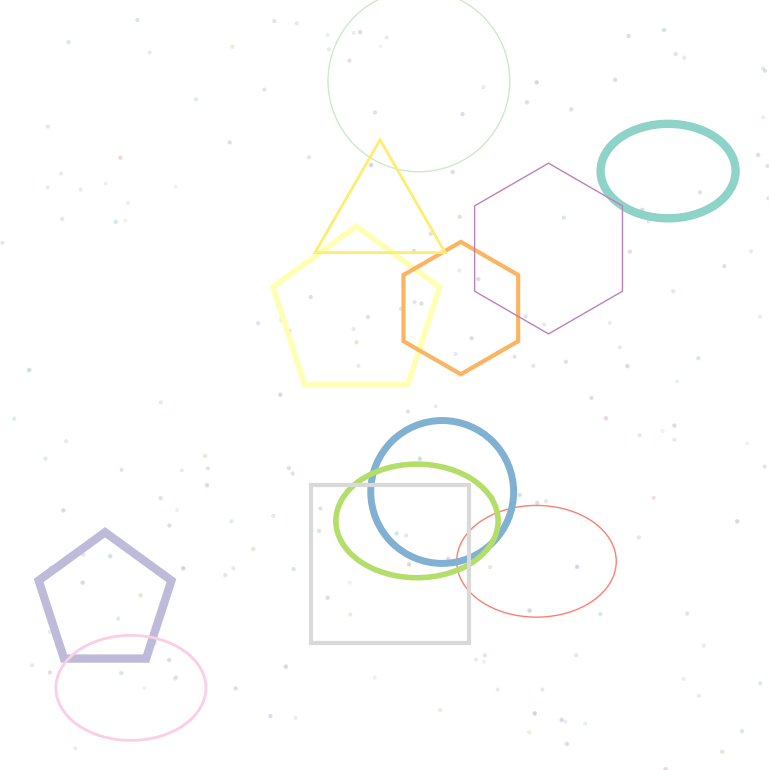[{"shape": "oval", "thickness": 3, "radius": 0.44, "center": [0.868, 0.778]}, {"shape": "pentagon", "thickness": 2, "radius": 0.57, "center": [0.463, 0.592]}, {"shape": "pentagon", "thickness": 3, "radius": 0.45, "center": [0.136, 0.218]}, {"shape": "oval", "thickness": 0.5, "radius": 0.52, "center": [0.697, 0.271]}, {"shape": "circle", "thickness": 2.5, "radius": 0.46, "center": [0.574, 0.361]}, {"shape": "hexagon", "thickness": 1.5, "radius": 0.43, "center": [0.598, 0.6]}, {"shape": "oval", "thickness": 2, "radius": 0.53, "center": [0.542, 0.323]}, {"shape": "oval", "thickness": 1, "radius": 0.49, "center": [0.17, 0.107]}, {"shape": "square", "thickness": 1.5, "radius": 0.51, "center": [0.507, 0.267]}, {"shape": "hexagon", "thickness": 0.5, "radius": 0.55, "center": [0.712, 0.677]}, {"shape": "circle", "thickness": 0.5, "radius": 0.59, "center": [0.544, 0.895]}, {"shape": "triangle", "thickness": 1, "radius": 0.49, "center": [0.494, 0.721]}]